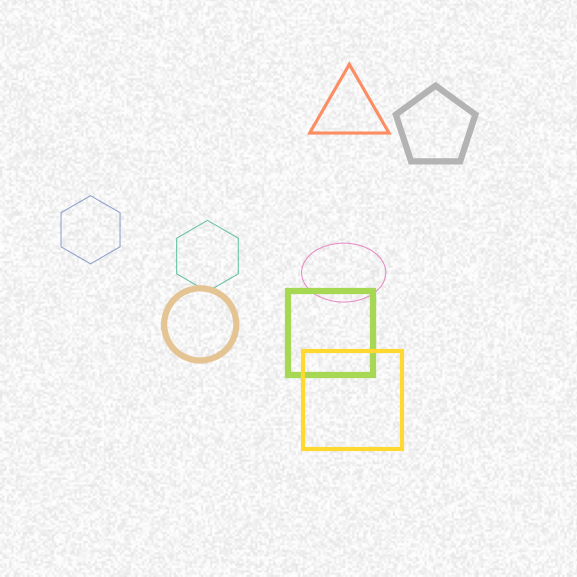[{"shape": "hexagon", "thickness": 0.5, "radius": 0.31, "center": [0.359, 0.556]}, {"shape": "triangle", "thickness": 1.5, "radius": 0.4, "center": [0.605, 0.808]}, {"shape": "hexagon", "thickness": 0.5, "radius": 0.3, "center": [0.157, 0.601]}, {"shape": "oval", "thickness": 0.5, "radius": 0.36, "center": [0.595, 0.527]}, {"shape": "square", "thickness": 3, "radius": 0.37, "center": [0.572, 0.423]}, {"shape": "square", "thickness": 2, "radius": 0.43, "center": [0.61, 0.306]}, {"shape": "circle", "thickness": 3, "radius": 0.31, "center": [0.347, 0.437]}, {"shape": "pentagon", "thickness": 3, "radius": 0.36, "center": [0.754, 0.778]}]